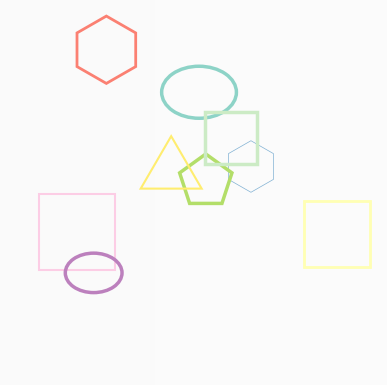[{"shape": "oval", "thickness": 2.5, "radius": 0.48, "center": [0.514, 0.76]}, {"shape": "square", "thickness": 2, "radius": 0.43, "center": [0.87, 0.393]}, {"shape": "hexagon", "thickness": 2, "radius": 0.44, "center": [0.274, 0.871]}, {"shape": "hexagon", "thickness": 0.5, "radius": 0.33, "center": [0.648, 0.568]}, {"shape": "pentagon", "thickness": 2.5, "radius": 0.35, "center": [0.531, 0.529]}, {"shape": "square", "thickness": 1.5, "radius": 0.49, "center": [0.198, 0.398]}, {"shape": "oval", "thickness": 2.5, "radius": 0.37, "center": [0.242, 0.291]}, {"shape": "square", "thickness": 2.5, "radius": 0.34, "center": [0.596, 0.641]}, {"shape": "triangle", "thickness": 1.5, "radius": 0.45, "center": [0.442, 0.555]}]